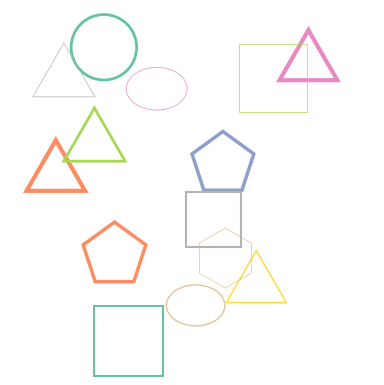[{"shape": "circle", "thickness": 2, "radius": 0.43, "center": [0.27, 0.877]}, {"shape": "square", "thickness": 1.5, "radius": 0.45, "center": [0.334, 0.114]}, {"shape": "triangle", "thickness": 3, "radius": 0.44, "center": [0.145, 0.548]}, {"shape": "pentagon", "thickness": 2.5, "radius": 0.43, "center": [0.297, 0.338]}, {"shape": "pentagon", "thickness": 2.5, "radius": 0.42, "center": [0.579, 0.574]}, {"shape": "triangle", "thickness": 3, "radius": 0.43, "center": [0.801, 0.835]}, {"shape": "oval", "thickness": 0.5, "radius": 0.4, "center": [0.407, 0.77]}, {"shape": "triangle", "thickness": 2, "radius": 0.46, "center": [0.245, 0.627]}, {"shape": "square", "thickness": 0.5, "radius": 0.44, "center": [0.709, 0.797]}, {"shape": "triangle", "thickness": 1, "radius": 0.45, "center": [0.666, 0.259]}, {"shape": "oval", "thickness": 1, "radius": 0.38, "center": [0.508, 0.207]}, {"shape": "hexagon", "thickness": 0.5, "radius": 0.39, "center": [0.585, 0.33]}, {"shape": "triangle", "thickness": 0.5, "radius": 0.47, "center": [0.166, 0.795]}, {"shape": "square", "thickness": 1.5, "radius": 0.36, "center": [0.555, 0.43]}]